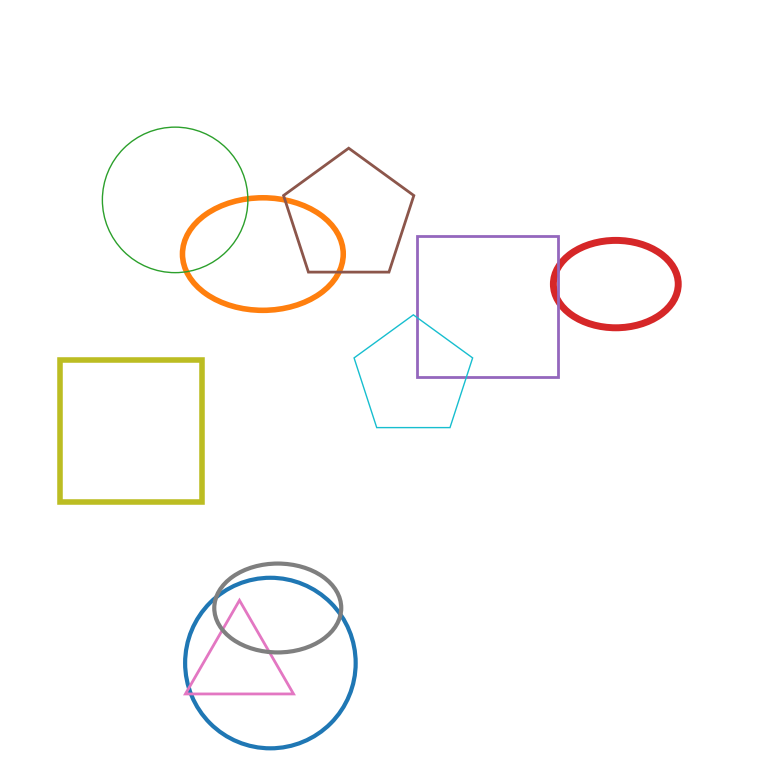[{"shape": "circle", "thickness": 1.5, "radius": 0.55, "center": [0.351, 0.139]}, {"shape": "oval", "thickness": 2, "radius": 0.52, "center": [0.341, 0.67]}, {"shape": "circle", "thickness": 0.5, "radius": 0.47, "center": [0.227, 0.74]}, {"shape": "oval", "thickness": 2.5, "radius": 0.41, "center": [0.8, 0.631]}, {"shape": "square", "thickness": 1, "radius": 0.46, "center": [0.633, 0.602]}, {"shape": "pentagon", "thickness": 1, "radius": 0.44, "center": [0.453, 0.719]}, {"shape": "triangle", "thickness": 1, "radius": 0.41, "center": [0.311, 0.139]}, {"shape": "oval", "thickness": 1.5, "radius": 0.41, "center": [0.361, 0.21]}, {"shape": "square", "thickness": 2, "radius": 0.46, "center": [0.17, 0.44]}, {"shape": "pentagon", "thickness": 0.5, "radius": 0.4, "center": [0.537, 0.51]}]